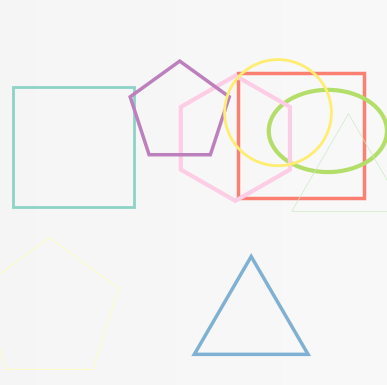[{"shape": "square", "thickness": 2, "radius": 0.78, "center": [0.19, 0.618]}, {"shape": "pentagon", "thickness": 0.5, "radius": 0.94, "center": [0.128, 0.193]}, {"shape": "square", "thickness": 2.5, "radius": 0.81, "center": [0.776, 0.649]}, {"shape": "triangle", "thickness": 2.5, "radius": 0.85, "center": [0.648, 0.164]}, {"shape": "oval", "thickness": 3, "radius": 0.76, "center": [0.846, 0.66]}, {"shape": "hexagon", "thickness": 3, "radius": 0.81, "center": [0.607, 0.641]}, {"shape": "pentagon", "thickness": 2.5, "radius": 0.67, "center": [0.464, 0.707]}, {"shape": "triangle", "thickness": 0.5, "radius": 0.85, "center": [0.899, 0.536]}, {"shape": "circle", "thickness": 2, "radius": 0.69, "center": [0.717, 0.707]}]